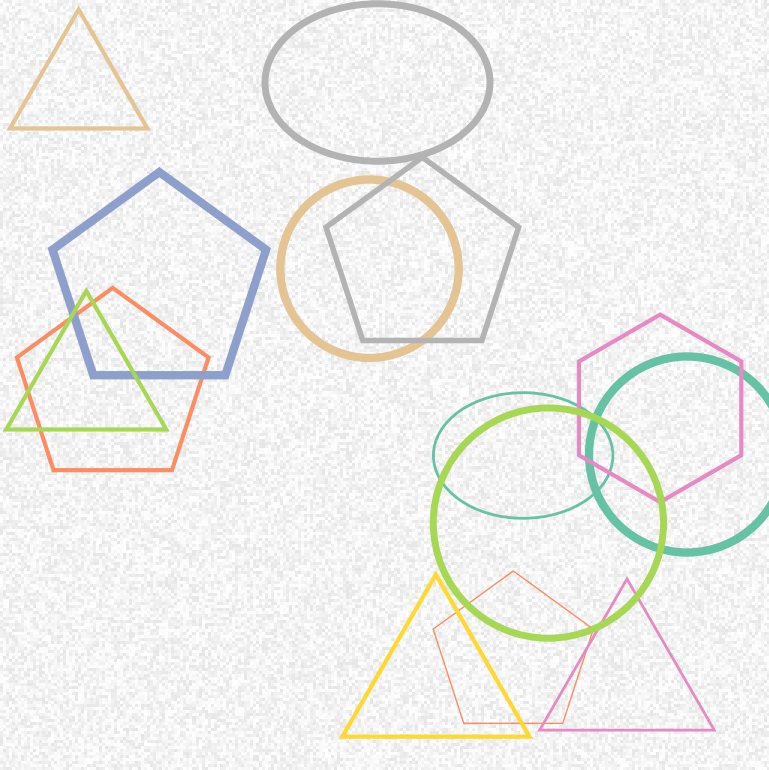[{"shape": "circle", "thickness": 3, "radius": 0.64, "center": [0.892, 0.41]}, {"shape": "oval", "thickness": 1, "radius": 0.58, "center": [0.679, 0.408]}, {"shape": "pentagon", "thickness": 0.5, "radius": 0.55, "center": [0.667, 0.149]}, {"shape": "pentagon", "thickness": 1.5, "radius": 0.65, "center": [0.146, 0.495]}, {"shape": "pentagon", "thickness": 3, "radius": 0.73, "center": [0.207, 0.631]}, {"shape": "hexagon", "thickness": 1.5, "radius": 0.61, "center": [0.857, 0.47]}, {"shape": "triangle", "thickness": 1, "radius": 0.65, "center": [0.814, 0.117]}, {"shape": "triangle", "thickness": 1.5, "radius": 0.6, "center": [0.112, 0.502]}, {"shape": "circle", "thickness": 2.5, "radius": 0.75, "center": [0.712, 0.321]}, {"shape": "triangle", "thickness": 1.5, "radius": 0.7, "center": [0.566, 0.113]}, {"shape": "circle", "thickness": 3, "radius": 0.58, "center": [0.48, 0.651]}, {"shape": "triangle", "thickness": 1.5, "radius": 0.52, "center": [0.102, 0.885]}, {"shape": "oval", "thickness": 2.5, "radius": 0.73, "center": [0.49, 0.893]}, {"shape": "pentagon", "thickness": 2, "radius": 0.66, "center": [0.548, 0.664]}]